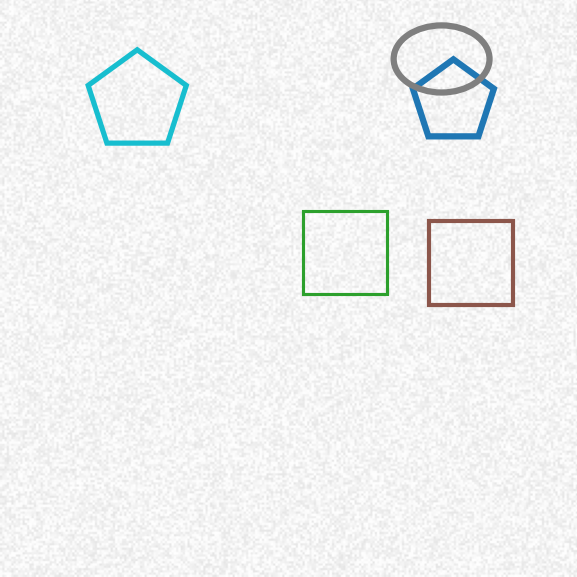[{"shape": "pentagon", "thickness": 3, "radius": 0.37, "center": [0.785, 0.823]}, {"shape": "square", "thickness": 1.5, "radius": 0.36, "center": [0.598, 0.562]}, {"shape": "square", "thickness": 2, "radius": 0.36, "center": [0.816, 0.544]}, {"shape": "oval", "thickness": 3, "radius": 0.42, "center": [0.765, 0.897]}, {"shape": "pentagon", "thickness": 2.5, "radius": 0.45, "center": [0.238, 0.824]}]